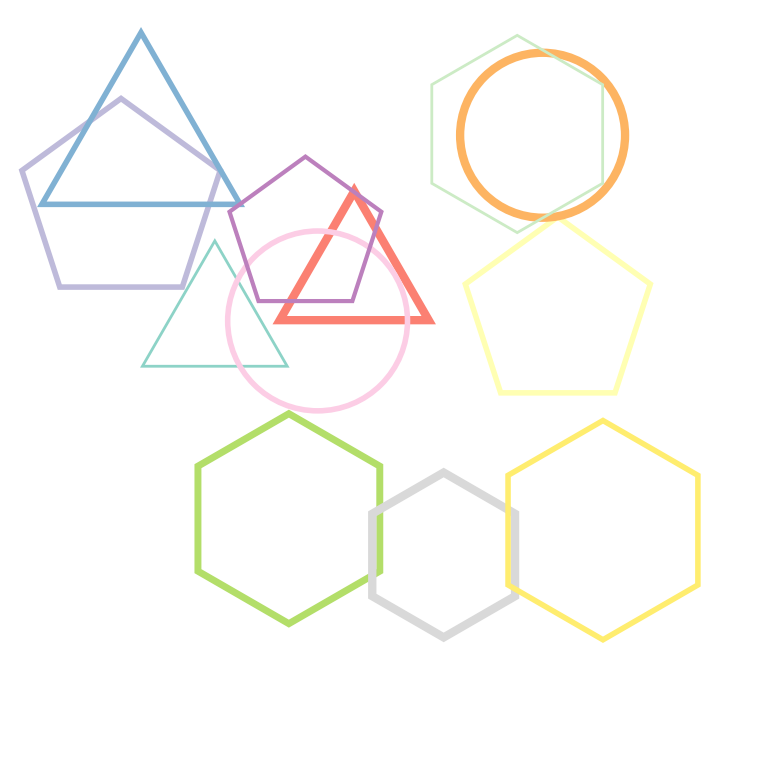[{"shape": "triangle", "thickness": 1, "radius": 0.54, "center": [0.279, 0.579]}, {"shape": "pentagon", "thickness": 2, "radius": 0.63, "center": [0.724, 0.592]}, {"shape": "pentagon", "thickness": 2, "radius": 0.68, "center": [0.157, 0.737]}, {"shape": "triangle", "thickness": 3, "radius": 0.56, "center": [0.46, 0.64]}, {"shape": "triangle", "thickness": 2, "radius": 0.74, "center": [0.183, 0.809]}, {"shape": "circle", "thickness": 3, "radius": 0.54, "center": [0.705, 0.824]}, {"shape": "hexagon", "thickness": 2.5, "radius": 0.68, "center": [0.375, 0.326]}, {"shape": "circle", "thickness": 2, "radius": 0.58, "center": [0.412, 0.583]}, {"shape": "hexagon", "thickness": 3, "radius": 0.54, "center": [0.576, 0.279]}, {"shape": "pentagon", "thickness": 1.5, "radius": 0.52, "center": [0.397, 0.693]}, {"shape": "hexagon", "thickness": 1, "radius": 0.64, "center": [0.672, 0.826]}, {"shape": "hexagon", "thickness": 2, "radius": 0.71, "center": [0.783, 0.311]}]